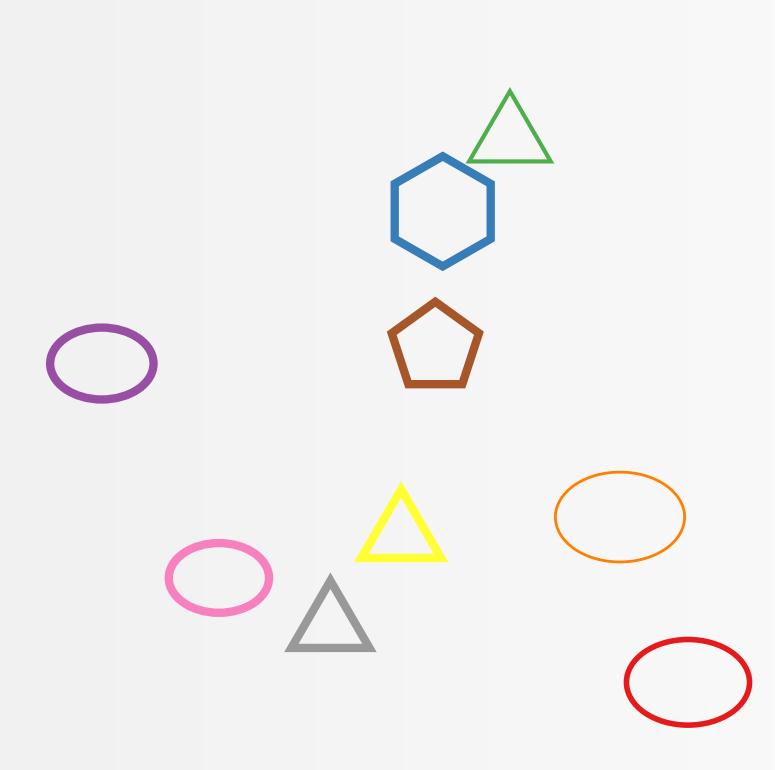[{"shape": "oval", "thickness": 2, "radius": 0.4, "center": [0.888, 0.114]}, {"shape": "hexagon", "thickness": 3, "radius": 0.36, "center": [0.571, 0.726]}, {"shape": "triangle", "thickness": 1.5, "radius": 0.3, "center": [0.658, 0.821]}, {"shape": "oval", "thickness": 3, "radius": 0.33, "center": [0.131, 0.528]}, {"shape": "oval", "thickness": 1, "radius": 0.42, "center": [0.8, 0.329]}, {"shape": "triangle", "thickness": 3, "radius": 0.3, "center": [0.518, 0.305]}, {"shape": "pentagon", "thickness": 3, "radius": 0.3, "center": [0.562, 0.549]}, {"shape": "oval", "thickness": 3, "radius": 0.32, "center": [0.282, 0.249]}, {"shape": "triangle", "thickness": 3, "radius": 0.29, "center": [0.426, 0.188]}]